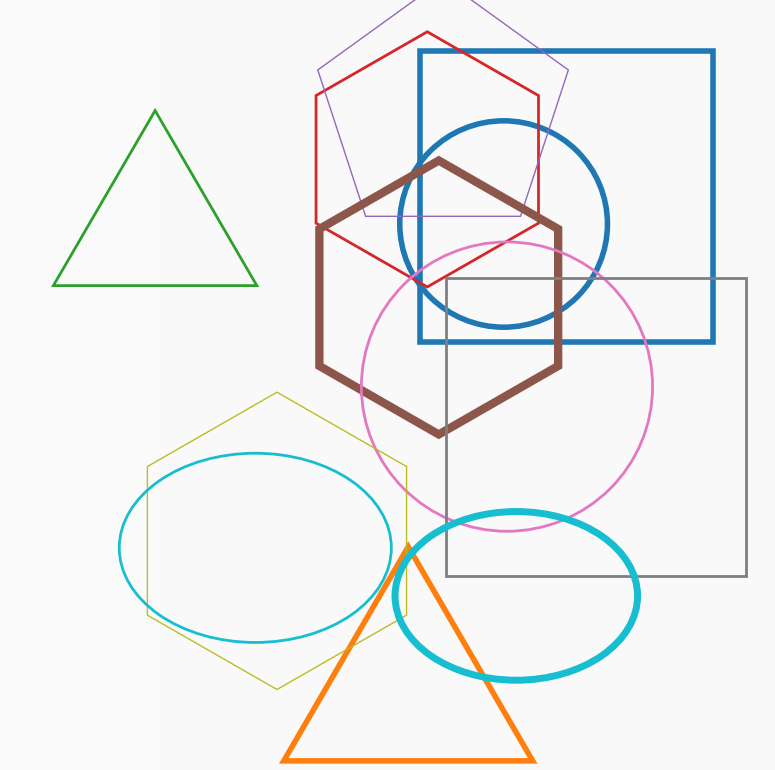[{"shape": "circle", "thickness": 2, "radius": 0.67, "center": [0.65, 0.709]}, {"shape": "square", "thickness": 2, "radius": 0.94, "center": [0.731, 0.745]}, {"shape": "triangle", "thickness": 2, "radius": 0.93, "center": [0.527, 0.105]}, {"shape": "triangle", "thickness": 1, "radius": 0.76, "center": [0.2, 0.705]}, {"shape": "hexagon", "thickness": 1, "radius": 0.83, "center": [0.551, 0.793]}, {"shape": "pentagon", "thickness": 0.5, "radius": 0.85, "center": [0.572, 0.857]}, {"shape": "hexagon", "thickness": 3, "radius": 0.89, "center": [0.566, 0.614]}, {"shape": "circle", "thickness": 1, "radius": 0.94, "center": [0.654, 0.498]}, {"shape": "square", "thickness": 1, "radius": 0.97, "center": [0.769, 0.445]}, {"shape": "hexagon", "thickness": 0.5, "radius": 0.97, "center": [0.357, 0.298]}, {"shape": "oval", "thickness": 1, "radius": 0.88, "center": [0.329, 0.289]}, {"shape": "oval", "thickness": 2.5, "radius": 0.78, "center": [0.666, 0.226]}]